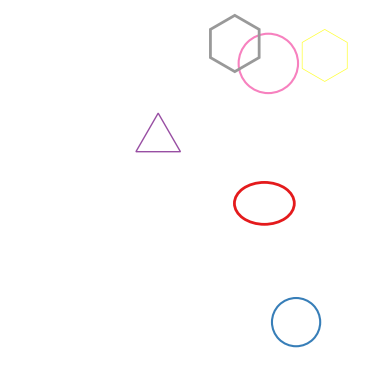[{"shape": "oval", "thickness": 2, "radius": 0.39, "center": [0.687, 0.472]}, {"shape": "circle", "thickness": 1.5, "radius": 0.31, "center": [0.769, 0.163]}, {"shape": "triangle", "thickness": 1, "radius": 0.33, "center": [0.411, 0.639]}, {"shape": "hexagon", "thickness": 0.5, "radius": 0.34, "center": [0.843, 0.856]}, {"shape": "circle", "thickness": 1.5, "radius": 0.39, "center": [0.697, 0.835]}, {"shape": "hexagon", "thickness": 2, "radius": 0.37, "center": [0.61, 0.887]}]